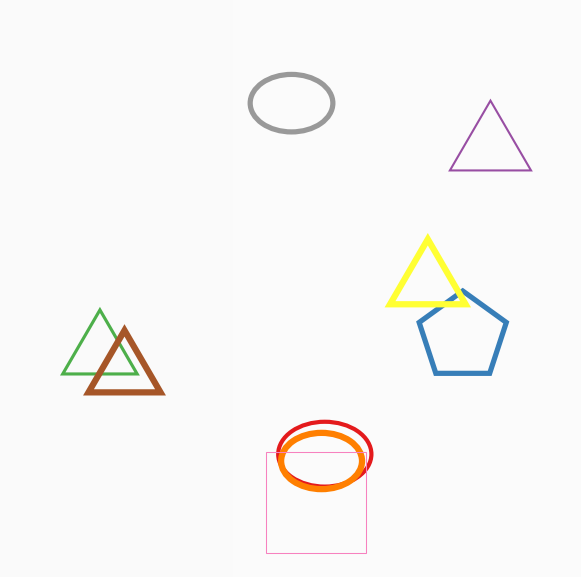[{"shape": "oval", "thickness": 2, "radius": 0.4, "center": [0.559, 0.213]}, {"shape": "pentagon", "thickness": 2.5, "radius": 0.39, "center": [0.796, 0.416]}, {"shape": "triangle", "thickness": 1.5, "radius": 0.37, "center": [0.172, 0.389]}, {"shape": "triangle", "thickness": 1, "radius": 0.4, "center": [0.844, 0.744]}, {"shape": "oval", "thickness": 3, "radius": 0.35, "center": [0.553, 0.201]}, {"shape": "triangle", "thickness": 3, "radius": 0.38, "center": [0.736, 0.51]}, {"shape": "triangle", "thickness": 3, "radius": 0.36, "center": [0.214, 0.355]}, {"shape": "square", "thickness": 0.5, "radius": 0.43, "center": [0.544, 0.129]}, {"shape": "oval", "thickness": 2.5, "radius": 0.36, "center": [0.502, 0.821]}]